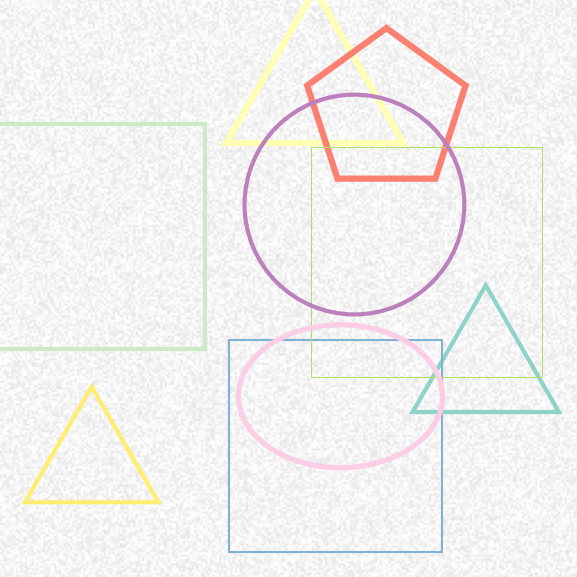[{"shape": "triangle", "thickness": 2, "radius": 0.73, "center": [0.841, 0.359]}, {"shape": "triangle", "thickness": 3, "radius": 0.89, "center": [0.545, 0.84]}, {"shape": "pentagon", "thickness": 3, "radius": 0.72, "center": [0.669, 0.806]}, {"shape": "square", "thickness": 1, "radius": 0.92, "center": [0.581, 0.226]}, {"shape": "square", "thickness": 0.5, "radius": 1.0, "center": [0.738, 0.545]}, {"shape": "oval", "thickness": 2.5, "radius": 0.88, "center": [0.59, 0.313]}, {"shape": "circle", "thickness": 2, "radius": 0.95, "center": [0.614, 0.645]}, {"shape": "square", "thickness": 2, "radius": 0.97, "center": [0.16, 0.59]}, {"shape": "triangle", "thickness": 2, "radius": 0.67, "center": [0.159, 0.196]}]